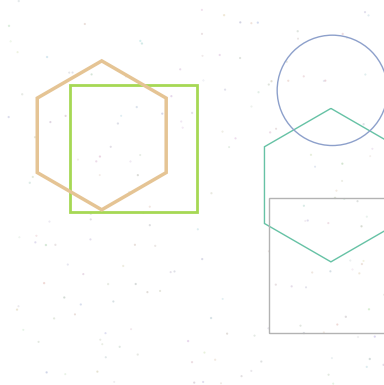[{"shape": "hexagon", "thickness": 1, "radius": 1.0, "center": [0.859, 0.519]}, {"shape": "circle", "thickness": 1, "radius": 0.72, "center": [0.863, 0.765]}, {"shape": "square", "thickness": 2, "radius": 0.82, "center": [0.347, 0.614]}, {"shape": "hexagon", "thickness": 2.5, "radius": 0.97, "center": [0.264, 0.648]}, {"shape": "square", "thickness": 1, "radius": 0.88, "center": [0.875, 0.311]}]